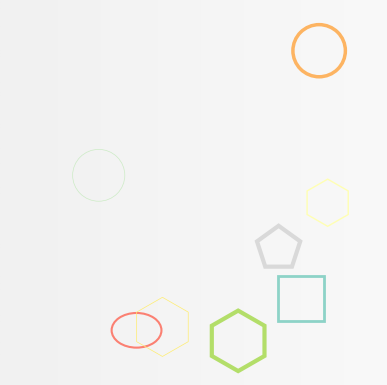[{"shape": "square", "thickness": 2, "radius": 0.3, "center": [0.778, 0.225]}, {"shape": "hexagon", "thickness": 1, "radius": 0.31, "center": [0.846, 0.473]}, {"shape": "oval", "thickness": 1.5, "radius": 0.32, "center": [0.352, 0.142]}, {"shape": "circle", "thickness": 2.5, "radius": 0.34, "center": [0.824, 0.868]}, {"shape": "hexagon", "thickness": 3, "radius": 0.39, "center": [0.615, 0.115]}, {"shape": "pentagon", "thickness": 3, "radius": 0.29, "center": [0.719, 0.355]}, {"shape": "circle", "thickness": 0.5, "radius": 0.34, "center": [0.255, 0.545]}, {"shape": "hexagon", "thickness": 0.5, "radius": 0.38, "center": [0.419, 0.151]}]